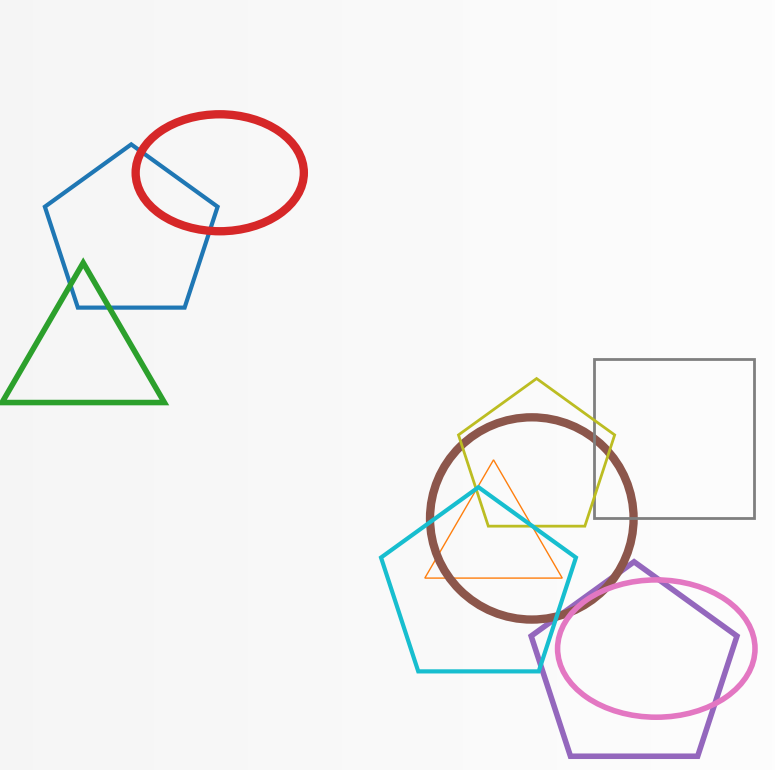[{"shape": "pentagon", "thickness": 1.5, "radius": 0.59, "center": [0.169, 0.695]}, {"shape": "triangle", "thickness": 0.5, "radius": 0.51, "center": [0.637, 0.3]}, {"shape": "triangle", "thickness": 2, "radius": 0.6, "center": [0.107, 0.538]}, {"shape": "oval", "thickness": 3, "radius": 0.54, "center": [0.284, 0.776]}, {"shape": "pentagon", "thickness": 2, "radius": 0.7, "center": [0.818, 0.131]}, {"shape": "circle", "thickness": 3, "radius": 0.66, "center": [0.686, 0.327]}, {"shape": "oval", "thickness": 2, "radius": 0.64, "center": [0.847, 0.158]}, {"shape": "square", "thickness": 1, "radius": 0.52, "center": [0.87, 0.431]}, {"shape": "pentagon", "thickness": 1, "radius": 0.53, "center": [0.692, 0.402]}, {"shape": "pentagon", "thickness": 1.5, "radius": 0.66, "center": [0.617, 0.235]}]